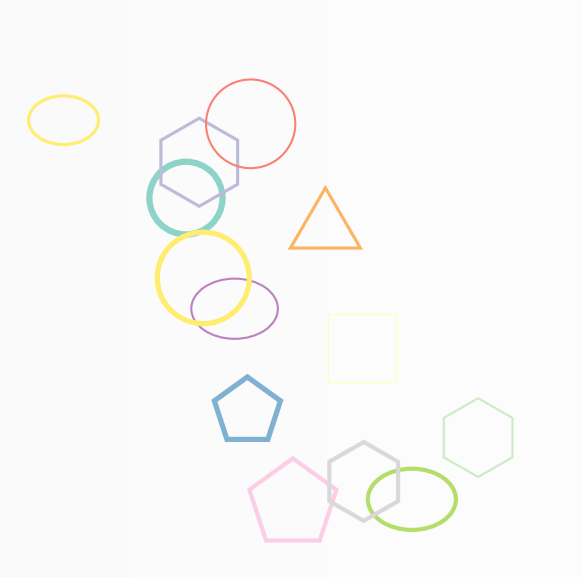[{"shape": "circle", "thickness": 3, "radius": 0.31, "center": [0.32, 0.656]}, {"shape": "square", "thickness": 0.5, "radius": 0.29, "center": [0.623, 0.396]}, {"shape": "hexagon", "thickness": 1.5, "radius": 0.38, "center": [0.343, 0.718]}, {"shape": "circle", "thickness": 1, "radius": 0.38, "center": [0.431, 0.785]}, {"shape": "pentagon", "thickness": 2.5, "radius": 0.3, "center": [0.426, 0.287]}, {"shape": "triangle", "thickness": 1.5, "radius": 0.35, "center": [0.56, 0.604]}, {"shape": "oval", "thickness": 2, "radius": 0.38, "center": [0.709, 0.135]}, {"shape": "pentagon", "thickness": 2, "radius": 0.39, "center": [0.504, 0.127]}, {"shape": "hexagon", "thickness": 2, "radius": 0.34, "center": [0.626, 0.165]}, {"shape": "oval", "thickness": 1, "radius": 0.37, "center": [0.404, 0.465]}, {"shape": "hexagon", "thickness": 1, "radius": 0.34, "center": [0.823, 0.241]}, {"shape": "oval", "thickness": 1.5, "radius": 0.3, "center": [0.109, 0.791]}, {"shape": "circle", "thickness": 2.5, "radius": 0.4, "center": [0.35, 0.518]}]